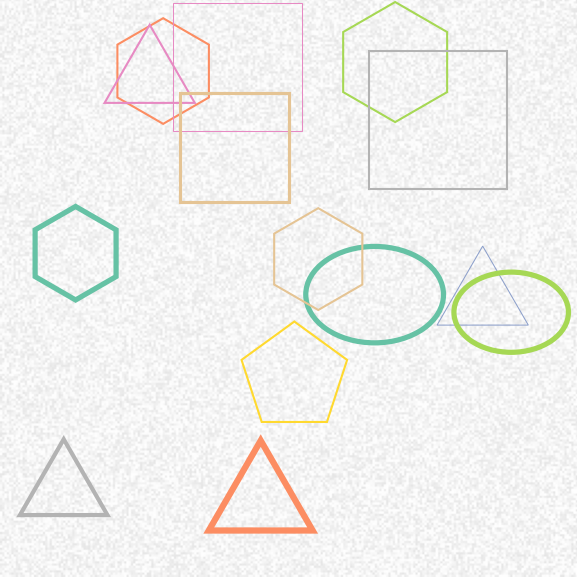[{"shape": "hexagon", "thickness": 2.5, "radius": 0.4, "center": [0.131, 0.561]}, {"shape": "oval", "thickness": 2.5, "radius": 0.6, "center": [0.649, 0.489]}, {"shape": "hexagon", "thickness": 1, "radius": 0.46, "center": [0.283, 0.876]}, {"shape": "triangle", "thickness": 3, "radius": 0.52, "center": [0.451, 0.132]}, {"shape": "triangle", "thickness": 0.5, "radius": 0.46, "center": [0.836, 0.482]}, {"shape": "square", "thickness": 0.5, "radius": 0.56, "center": [0.411, 0.883]}, {"shape": "triangle", "thickness": 1, "radius": 0.45, "center": [0.259, 0.866]}, {"shape": "oval", "thickness": 2.5, "radius": 0.5, "center": [0.885, 0.458]}, {"shape": "hexagon", "thickness": 1, "radius": 0.52, "center": [0.684, 0.892]}, {"shape": "pentagon", "thickness": 1, "radius": 0.48, "center": [0.51, 0.346]}, {"shape": "hexagon", "thickness": 1, "radius": 0.44, "center": [0.551, 0.551]}, {"shape": "square", "thickness": 1.5, "radius": 0.47, "center": [0.405, 0.744]}, {"shape": "triangle", "thickness": 2, "radius": 0.44, "center": [0.11, 0.151]}, {"shape": "square", "thickness": 1, "radius": 0.6, "center": [0.758, 0.791]}]